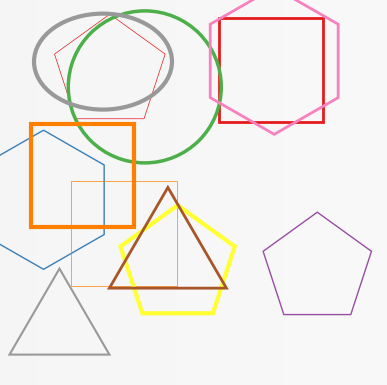[{"shape": "pentagon", "thickness": 0.5, "radius": 0.75, "center": [0.283, 0.813]}, {"shape": "square", "thickness": 2, "radius": 0.67, "center": [0.7, 0.818]}, {"shape": "hexagon", "thickness": 1, "radius": 0.9, "center": [0.112, 0.481]}, {"shape": "circle", "thickness": 2.5, "radius": 0.99, "center": [0.374, 0.774]}, {"shape": "pentagon", "thickness": 1, "radius": 0.73, "center": [0.819, 0.302]}, {"shape": "square", "thickness": 3, "radius": 0.67, "center": [0.213, 0.544]}, {"shape": "square", "thickness": 0.5, "radius": 0.68, "center": [0.32, 0.395]}, {"shape": "pentagon", "thickness": 3, "radius": 0.78, "center": [0.458, 0.312]}, {"shape": "triangle", "thickness": 2, "radius": 0.87, "center": [0.433, 0.339]}, {"shape": "hexagon", "thickness": 2, "radius": 0.95, "center": [0.708, 0.842]}, {"shape": "oval", "thickness": 3, "radius": 0.89, "center": [0.266, 0.84]}, {"shape": "triangle", "thickness": 1.5, "radius": 0.74, "center": [0.153, 0.153]}]